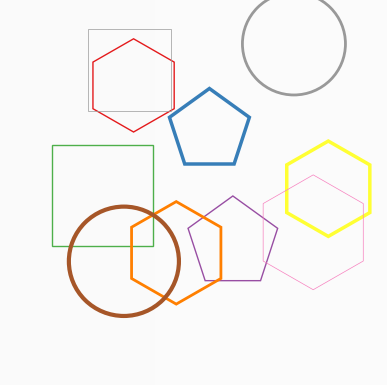[{"shape": "hexagon", "thickness": 1, "radius": 0.61, "center": [0.345, 0.778]}, {"shape": "pentagon", "thickness": 2.5, "radius": 0.54, "center": [0.54, 0.662]}, {"shape": "square", "thickness": 1, "radius": 0.65, "center": [0.265, 0.493]}, {"shape": "pentagon", "thickness": 1, "radius": 0.61, "center": [0.601, 0.369]}, {"shape": "hexagon", "thickness": 2, "radius": 0.67, "center": [0.455, 0.343]}, {"shape": "hexagon", "thickness": 2.5, "radius": 0.62, "center": [0.847, 0.51]}, {"shape": "circle", "thickness": 3, "radius": 0.71, "center": [0.32, 0.321]}, {"shape": "hexagon", "thickness": 0.5, "radius": 0.75, "center": [0.808, 0.397]}, {"shape": "square", "thickness": 0.5, "radius": 0.54, "center": [0.335, 0.818]}, {"shape": "circle", "thickness": 2, "radius": 0.66, "center": [0.759, 0.886]}]